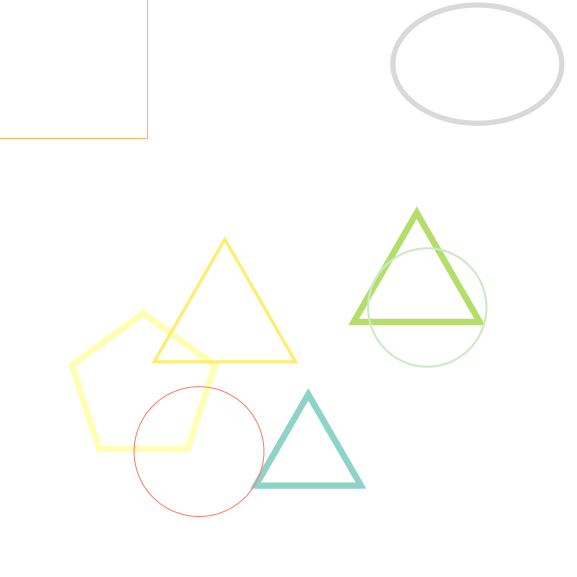[{"shape": "triangle", "thickness": 3, "radius": 0.53, "center": [0.534, 0.211]}, {"shape": "pentagon", "thickness": 3, "radius": 0.65, "center": [0.248, 0.327]}, {"shape": "circle", "thickness": 0.5, "radius": 0.56, "center": [0.345, 0.217]}, {"shape": "square", "thickness": 0.5, "radius": 0.67, "center": [0.121, 0.893]}, {"shape": "triangle", "thickness": 3, "radius": 0.63, "center": [0.722, 0.505]}, {"shape": "oval", "thickness": 2.5, "radius": 0.73, "center": [0.827, 0.888]}, {"shape": "circle", "thickness": 1, "radius": 0.51, "center": [0.74, 0.467]}, {"shape": "triangle", "thickness": 1.5, "radius": 0.71, "center": [0.389, 0.443]}]